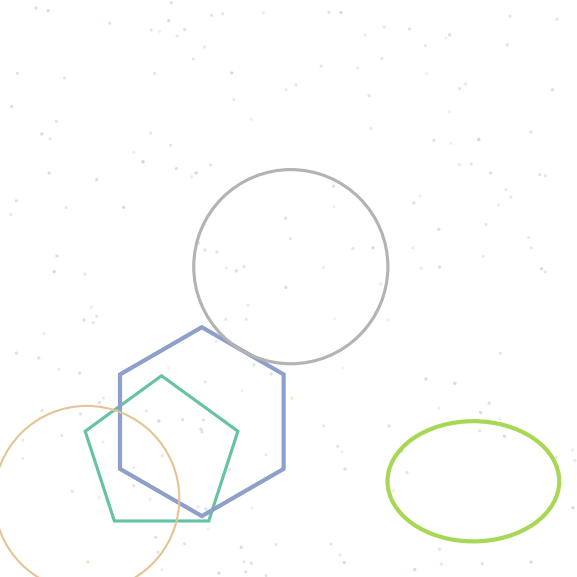[{"shape": "pentagon", "thickness": 1.5, "radius": 0.7, "center": [0.28, 0.209]}, {"shape": "hexagon", "thickness": 2, "radius": 0.82, "center": [0.349, 0.269]}, {"shape": "oval", "thickness": 2, "radius": 0.74, "center": [0.82, 0.166]}, {"shape": "circle", "thickness": 1, "radius": 0.8, "center": [0.15, 0.136]}, {"shape": "circle", "thickness": 1.5, "radius": 0.84, "center": [0.504, 0.537]}]